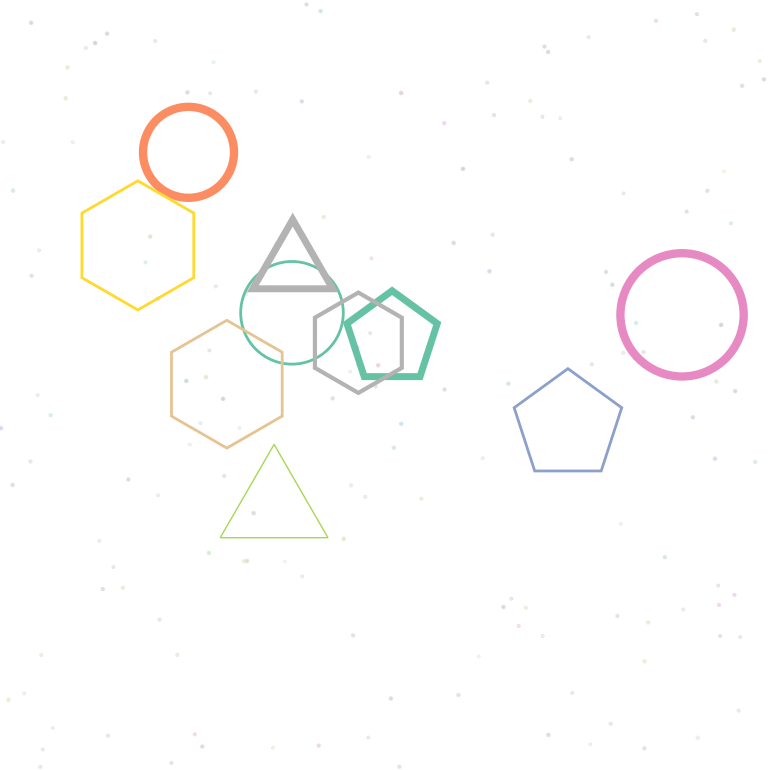[{"shape": "pentagon", "thickness": 2.5, "radius": 0.31, "center": [0.509, 0.561]}, {"shape": "circle", "thickness": 1, "radius": 0.33, "center": [0.379, 0.594]}, {"shape": "circle", "thickness": 3, "radius": 0.3, "center": [0.245, 0.802]}, {"shape": "pentagon", "thickness": 1, "radius": 0.37, "center": [0.738, 0.448]}, {"shape": "circle", "thickness": 3, "radius": 0.4, "center": [0.886, 0.591]}, {"shape": "triangle", "thickness": 0.5, "radius": 0.4, "center": [0.356, 0.342]}, {"shape": "hexagon", "thickness": 1, "radius": 0.42, "center": [0.179, 0.681]}, {"shape": "hexagon", "thickness": 1, "radius": 0.42, "center": [0.295, 0.501]}, {"shape": "triangle", "thickness": 2.5, "radius": 0.3, "center": [0.38, 0.655]}, {"shape": "hexagon", "thickness": 1.5, "radius": 0.33, "center": [0.465, 0.555]}]